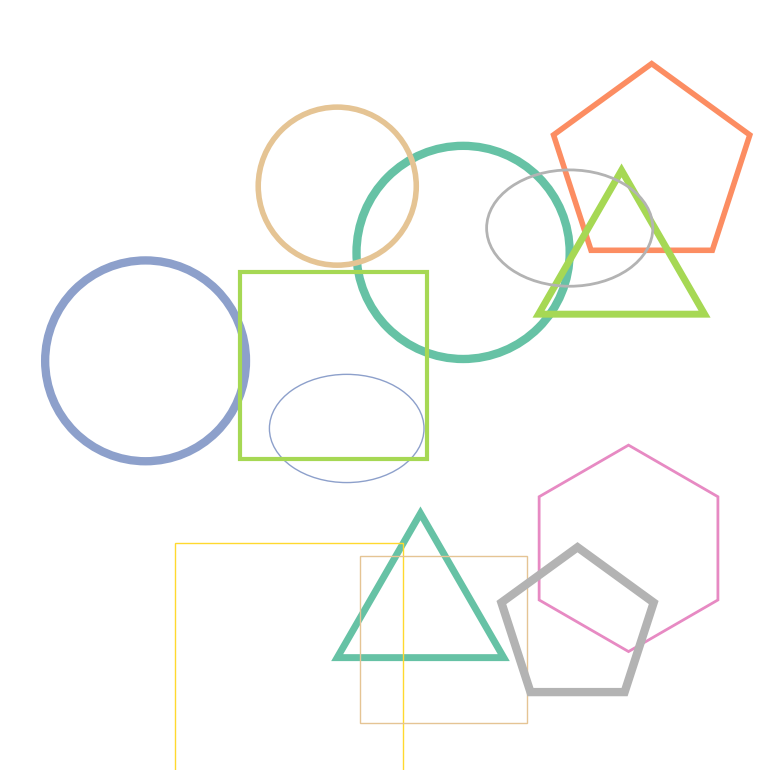[{"shape": "circle", "thickness": 3, "radius": 0.69, "center": [0.601, 0.672]}, {"shape": "triangle", "thickness": 2.5, "radius": 0.62, "center": [0.546, 0.208]}, {"shape": "pentagon", "thickness": 2, "radius": 0.67, "center": [0.846, 0.783]}, {"shape": "circle", "thickness": 3, "radius": 0.65, "center": [0.189, 0.531]}, {"shape": "oval", "thickness": 0.5, "radius": 0.5, "center": [0.45, 0.444]}, {"shape": "hexagon", "thickness": 1, "radius": 0.67, "center": [0.816, 0.288]}, {"shape": "square", "thickness": 1.5, "radius": 0.61, "center": [0.433, 0.526]}, {"shape": "triangle", "thickness": 2.5, "radius": 0.62, "center": [0.807, 0.654]}, {"shape": "square", "thickness": 0.5, "radius": 0.74, "center": [0.375, 0.147]}, {"shape": "circle", "thickness": 2, "radius": 0.51, "center": [0.438, 0.758]}, {"shape": "square", "thickness": 0.5, "radius": 0.54, "center": [0.576, 0.169]}, {"shape": "pentagon", "thickness": 3, "radius": 0.52, "center": [0.75, 0.185]}, {"shape": "oval", "thickness": 1, "radius": 0.54, "center": [0.74, 0.704]}]